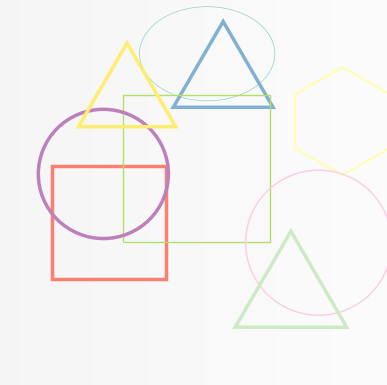[{"shape": "oval", "thickness": 0.5, "radius": 0.87, "center": [0.535, 0.86]}, {"shape": "hexagon", "thickness": 1.5, "radius": 0.7, "center": [0.884, 0.685]}, {"shape": "square", "thickness": 2.5, "radius": 0.74, "center": [0.28, 0.422]}, {"shape": "triangle", "thickness": 2.5, "radius": 0.74, "center": [0.576, 0.796]}, {"shape": "square", "thickness": 1, "radius": 0.95, "center": [0.506, 0.562]}, {"shape": "circle", "thickness": 1, "radius": 0.94, "center": [0.822, 0.37]}, {"shape": "circle", "thickness": 2.5, "radius": 0.84, "center": [0.267, 0.548]}, {"shape": "triangle", "thickness": 2.5, "radius": 0.83, "center": [0.751, 0.233]}, {"shape": "triangle", "thickness": 2.5, "radius": 0.72, "center": [0.328, 0.743]}]